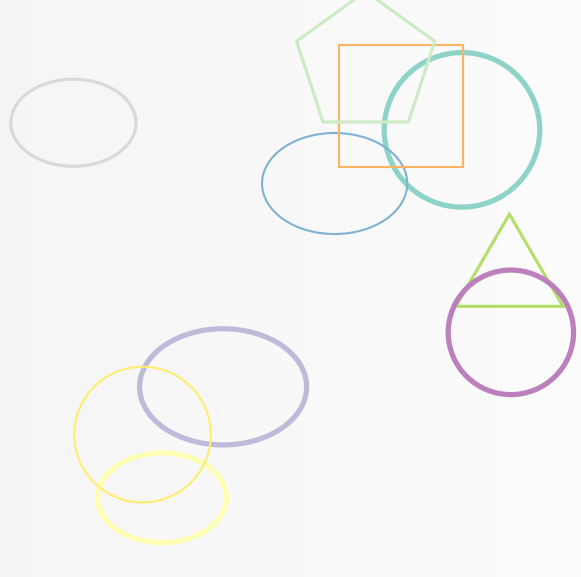[{"shape": "circle", "thickness": 2.5, "radius": 0.67, "center": [0.795, 0.774]}, {"shape": "oval", "thickness": 2.5, "radius": 0.55, "center": [0.279, 0.137]}, {"shape": "oval", "thickness": 2.5, "radius": 0.72, "center": [0.384, 0.329]}, {"shape": "oval", "thickness": 1, "radius": 0.62, "center": [0.576, 0.681]}, {"shape": "square", "thickness": 1, "radius": 0.53, "center": [0.69, 0.816]}, {"shape": "triangle", "thickness": 1.5, "radius": 0.53, "center": [0.876, 0.522]}, {"shape": "oval", "thickness": 1.5, "radius": 0.54, "center": [0.126, 0.787]}, {"shape": "circle", "thickness": 2.5, "radius": 0.54, "center": [0.879, 0.424]}, {"shape": "pentagon", "thickness": 1.5, "radius": 0.62, "center": [0.629, 0.889]}, {"shape": "circle", "thickness": 1, "radius": 0.59, "center": [0.245, 0.247]}]